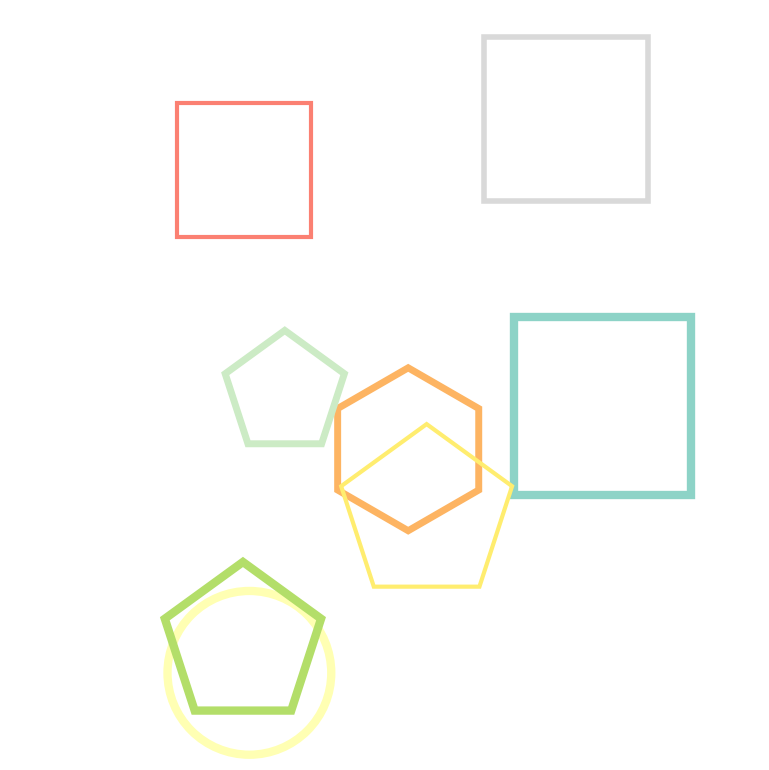[{"shape": "square", "thickness": 3, "radius": 0.58, "center": [0.783, 0.473]}, {"shape": "circle", "thickness": 3, "radius": 0.53, "center": [0.324, 0.126]}, {"shape": "square", "thickness": 1.5, "radius": 0.43, "center": [0.316, 0.78]}, {"shape": "hexagon", "thickness": 2.5, "radius": 0.53, "center": [0.53, 0.417]}, {"shape": "pentagon", "thickness": 3, "radius": 0.53, "center": [0.316, 0.163]}, {"shape": "square", "thickness": 2, "radius": 0.53, "center": [0.735, 0.846]}, {"shape": "pentagon", "thickness": 2.5, "radius": 0.41, "center": [0.37, 0.49]}, {"shape": "pentagon", "thickness": 1.5, "radius": 0.58, "center": [0.554, 0.333]}]